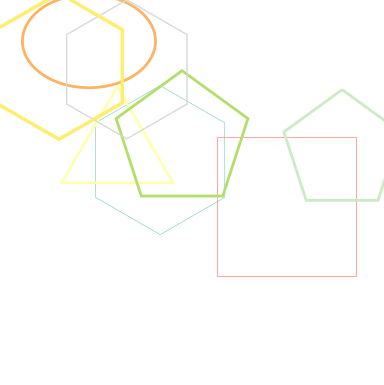[{"shape": "hexagon", "thickness": 0.5, "radius": 0.97, "center": [0.416, 0.584]}, {"shape": "triangle", "thickness": 2, "radius": 0.84, "center": [0.305, 0.609]}, {"shape": "square", "thickness": 0.5, "radius": 0.9, "center": [0.744, 0.464]}, {"shape": "oval", "thickness": 2, "radius": 0.86, "center": [0.231, 0.893]}, {"shape": "pentagon", "thickness": 2, "radius": 0.9, "center": [0.473, 0.636]}, {"shape": "hexagon", "thickness": 1, "radius": 0.9, "center": [0.329, 0.82]}, {"shape": "pentagon", "thickness": 2, "radius": 0.79, "center": [0.889, 0.608]}, {"shape": "hexagon", "thickness": 2.5, "radius": 0.95, "center": [0.153, 0.828]}]